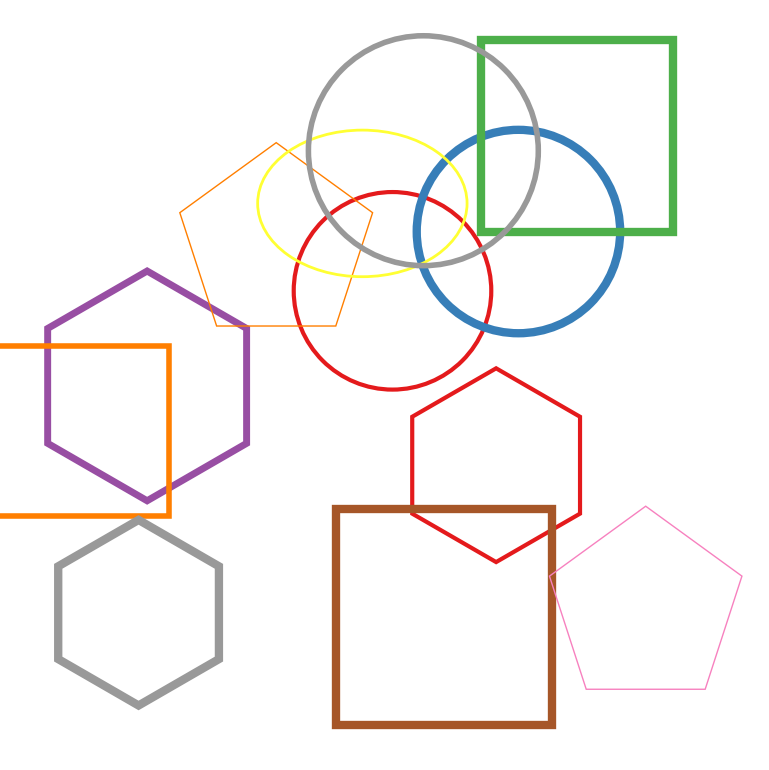[{"shape": "hexagon", "thickness": 1.5, "radius": 0.63, "center": [0.644, 0.396]}, {"shape": "circle", "thickness": 1.5, "radius": 0.64, "center": [0.51, 0.622]}, {"shape": "circle", "thickness": 3, "radius": 0.66, "center": [0.673, 0.699]}, {"shape": "square", "thickness": 3, "radius": 0.62, "center": [0.75, 0.824]}, {"shape": "hexagon", "thickness": 2.5, "radius": 0.75, "center": [0.191, 0.499]}, {"shape": "square", "thickness": 2, "radius": 0.55, "center": [0.109, 0.44]}, {"shape": "pentagon", "thickness": 0.5, "radius": 0.66, "center": [0.359, 0.683]}, {"shape": "oval", "thickness": 1, "radius": 0.68, "center": [0.471, 0.736]}, {"shape": "square", "thickness": 3, "radius": 0.7, "center": [0.577, 0.199]}, {"shape": "pentagon", "thickness": 0.5, "radius": 0.66, "center": [0.839, 0.211]}, {"shape": "hexagon", "thickness": 3, "radius": 0.6, "center": [0.18, 0.204]}, {"shape": "circle", "thickness": 2, "radius": 0.75, "center": [0.55, 0.804]}]